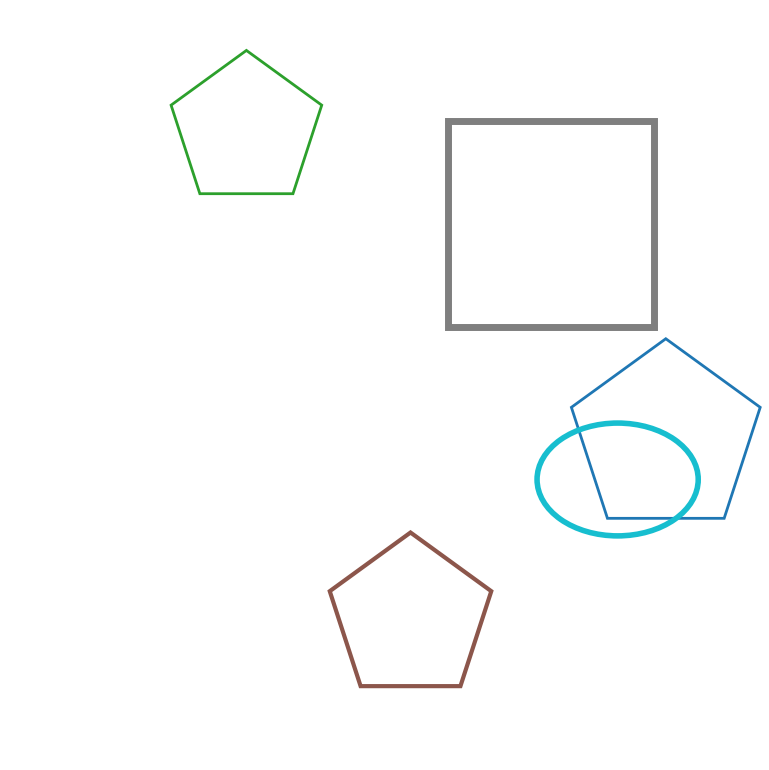[{"shape": "pentagon", "thickness": 1, "radius": 0.64, "center": [0.865, 0.431]}, {"shape": "pentagon", "thickness": 1, "radius": 0.51, "center": [0.32, 0.832]}, {"shape": "pentagon", "thickness": 1.5, "radius": 0.55, "center": [0.533, 0.198]}, {"shape": "square", "thickness": 2.5, "radius": 0.67, "center": [0.716, 0.709]}, {"shape": "oval", "thickness": 2, "radius": 0.52, "center": [0.802, 0.377]}]